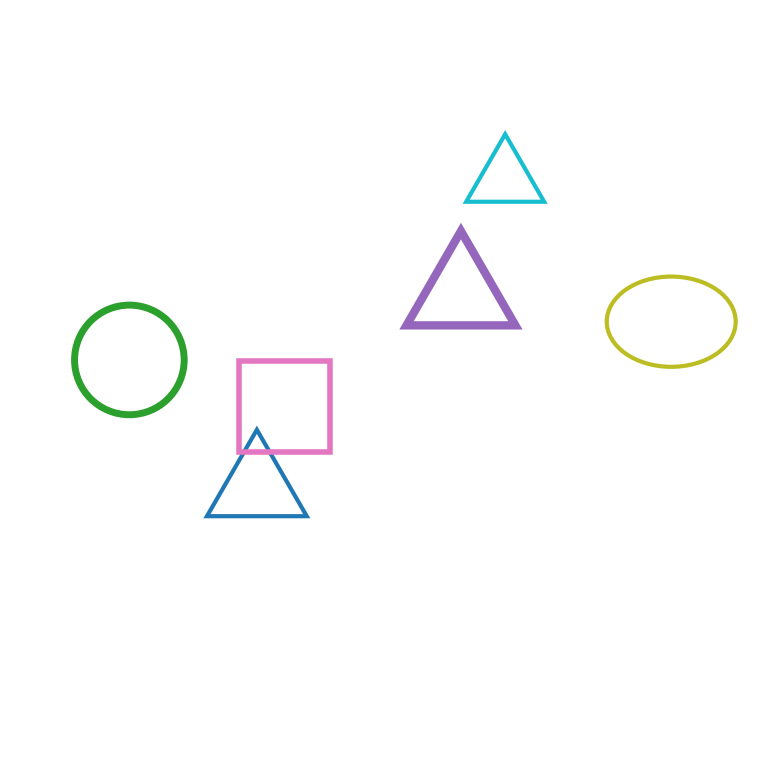[{"shape": "triangle", "thickness": 1.5, "radius": 0.37, "center": [0.334, 0.367]}, {"shape": "circle", "thickness": 2.5, "radius": 0.36, "center": [0.168, 0.533]}, {"shape": "triangle", "thickness": 3, "radius": 0.41, "center": [0.599, 0.618]}, {"shape": "square", "thickness": 2, "radius": 0.29, "center": [0.369, 0.472]}, {"shape": "oval", "thickness": 1.5, "radius": 0.42, "center": [0.872, 0.582]}, {"shape": "triangle", "thickness": 1.5, "radius": 0.29, "center": [0.656, 0.767]}]